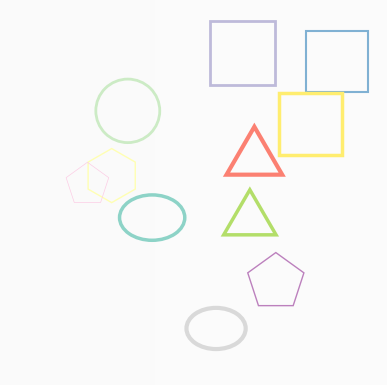[{"shape": "oval", "thickness": 2.5, "radius": 0.42, "center": [0.393, 0.435]}, {"shape": "hexagon", "thickness": 1, "radius": 0.35, "center": [0.288, 0.544]}, {"shape": "square", "thickness": 2, "radius": 0.42, "center": [0.626, 0.863]}, {"shape": "triangle", "thickness": 3, "radius": 0.41, "center": [0.656, 0.588]}, {"shape": "square", "thickness": 1.5, "radius": 0.4, "center": [0.87, 0.839]}, {"shape": "triangle", "thickness": 2.5, "radius": 0.39, "center": [0.645, 0.429]}, {"shape": "pentagon", "thickness": 0.5, "radius": 0.29, "center": [0.226, 0.521]}, {"shape": "oval", "thickness": 3, "radius": 0.38, "center": [0.558, 0.147]}, {"shape": "pentagon", "thickness": 1, "radius": 0.38, "center": [0.712, 0.268]}, {"shape": "circle", "thickness": 2, "radius": 0.41, "center": [0.33, 0.712]}, {"shape": "square", "thickness": 2.5, "radius": 0.4, "center": [0.802, 0.677]}]